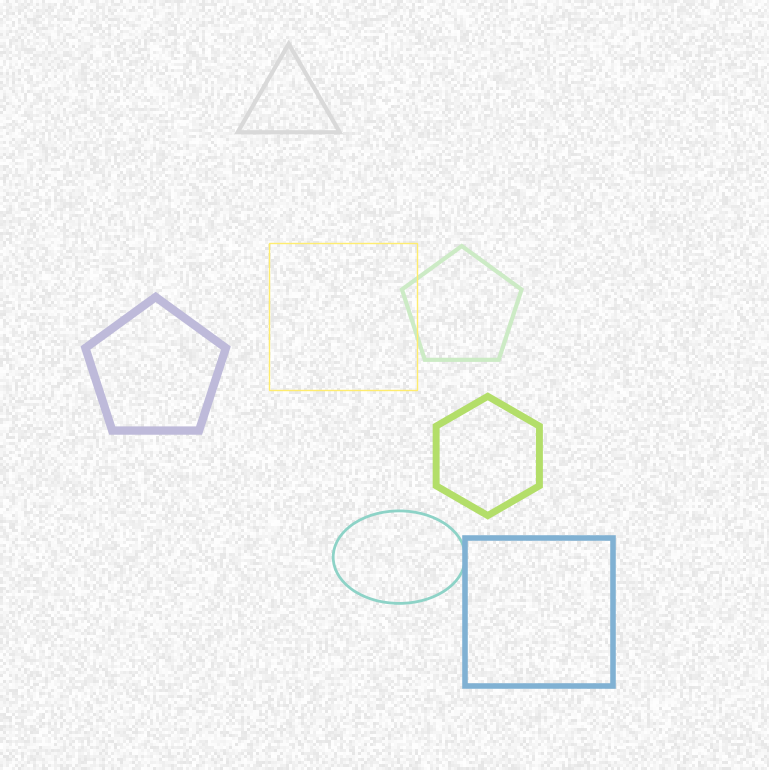[{"shape": "oval", "thickness": 1, "radius": 0.43, "center": [0.518, 0.276]}, {"shape": "pentagon", "thickness": 3, "radius": 0.48, "center": [0.202, 0.518]}, {"shape": "square", "thickness": 2, "radius": 0.48, "center": [0.7, 0.205]}, {"shape": "hexagon", "thickness": 2.5, "radius": 0.39, "center": [0.633, 0.408]}, {"shape": "triangle", "thickness": 1.5, "radius": 0.38, "center": [0.375, 0.866]}, {"shape": "pentagon", "thickness": 1.5, "radius": 0.41, "center": [0.6, 0.599]}, {"shape": "square", "thickness": 0.5, "radius": 0.48, "center": [0.445, 0.589]}]